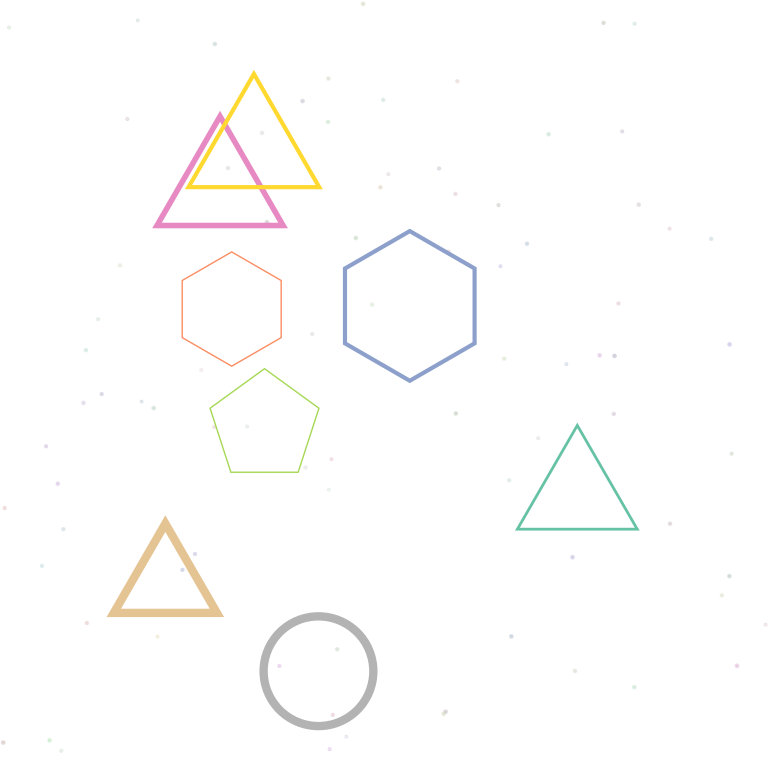[{"shape": "triangle", "thickness": 1, "radius": 0.45, "center": [0.75, 0.358]}, {"shape": "hexagon", "thickness": 0.5, "radius": 0.37, "center": [0.301, 0.599]}, {"shape": "hexagon", "thickness": 1.5, "radius": 0.49, "center": [0.532, 0.603]}, {"shape": "triangle", "thickness": 2, "radius": 0.47, "center": [0.286, 0.754]}, {"shape": "pentagon", "thickness": 0.5, "radius": 0.37, "center": [0.344, 0.447]}, {"shape": "triangle", "thickness": 1.5, "radius": 0.49, "center": [0.33, 0.806]}, {"shape": "triangle", "thickness": 3, "radius": 0.39, "center": [0.215, 0.243]}, {"shape": "circle", "thickness": 3, "radius": 0.36, "center": [0.414, 0.128]}]